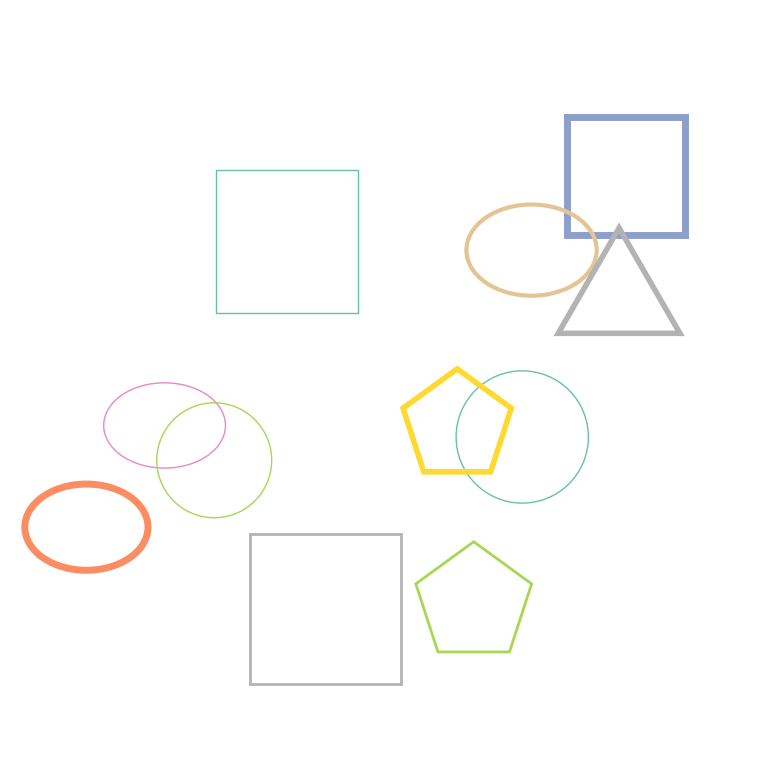[{"shape": "circle", "thickness": 0.5, "radius": 0.43, "center": [0.678, 0.432]}, {"shape": "square", "thickness": 0.5, "radius": 0.46, "center": [0.373, 0.686]}, {"shape": "oval", "thickness": 2.5, "radius": 0.4, "center": [0.112, 0.315]}, {"shape": "square", "thickness": 2.5, "radius": 0.38, "center": [0.813, 0.771]}, {"shape": "oval", "thickness": 0.5, "radius": 0.4, "center": [0.214, 0.447]}, {"shape": "circle", "thickness": 0.5, "radius": 0.37, "center": [0.278, 0.402]}, {"shape": "pentagon", "thickness": 1, "radius": 0.4, "center": [0.615, 0.217]}, {"shape": "pentagon", "thickness": 2, "radius": 0.37, "center": [0.594, 0.447]}, {"shape": "oval", "thickness": 1.5, "radius": 0.42, "center": [0.69, 0.675]}, {"shape": "triangle", "thickness": 2, "radius": 0.46, "center": [0.804, 0.613]}, {"shape": "square", "thickness": 1, "radius": 0.49, "center": [0.423, 0.209]}]